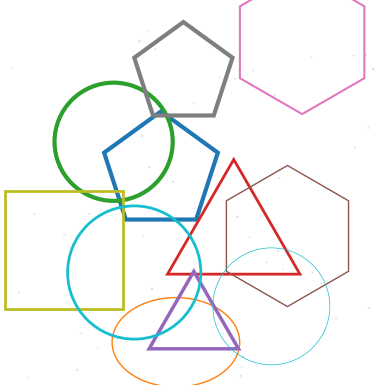[{"shape": "pentagon", "thickness": 3, "radius": 0.78, "center": [0.418, 0.555]}, {"shape": "oval", "thickness": 1, "radius": 0.83, "center": [0.457, 0.111]}, {"shape": "circle", "thickness": 3, "radius": 0.77, "center": [0.295, 0.632]}, {"shape": "triangle", "thickness": 2, "radius": 0.99, "center": [0.607, 0.387]}, {"shape": "triangle", "thickness": 2.5, "radius": 0.67, "center": [0.503, 0.161]}, {"shape": "hexagon", "thickness": 1, "radius": 0.92, "center": [0.747, 0.387]}, {"shape": "hexagon", "thickness": 1.5, "radius": 0.93, "center": [0.785, 0.89]}, {"shape": "pentagon", "thickness": 3, "radius": 0.67, "center": [0.476, 0.809]}, {"shape": "square", "thickness": 2, "radius": 0.77, "center": [0.166, 0.351]}, {"shape": "circle", "thickness": 2, "radius": 0.87, "center": [0.349, 0.292]}, {"shape": "circle", "thickness": 0.5, "radius": 0.76, "center": [0.705, 0.204]}]